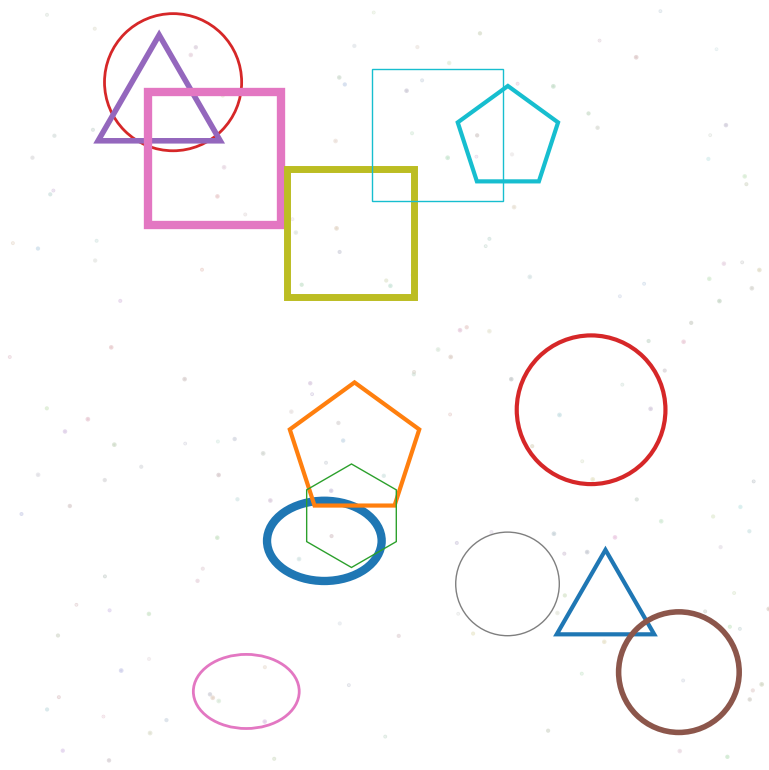[{"shape": "oval", "thickness": 3, "radius": 0.37, "center": [0.421, 0.298]}, {"shape": "triangle", "thickness": 1.5, "radius": 0.37, "center": [0.786, 0.213]}, {"shape": "pentagon", "thickness": 1.5, "radius": 0.44, "center": [0.46, 0.415]}, {"shape": "hexagon", "thickness": 0.5, "radius": 0.34, "center": [0.456, 0.33]}, {"shape": "circle", "thickness": 1.5, "radius": 0.48, "center": [0.768, 0.468]}, {"shape": "circle", "thickness": 1, "radius": 0.45, "center": [0.225, 0.893]}, {"shape": "triangle", "thickness": 2, "radius": 0.46, "center": [0.207, 0.863]}, {"shape": "circle", "thickness": 2, "radius": 0.39, "center": [0.882, 0.127]}, {"shape": "oval", "thickness": 1, "radius": 0.34, "center": [0.32, 0.102]}, {"shape": "square", "thickness": 3, "radius": 0.43, "center": [0.279, 0.794]}, {"shape": "circle", "thickness": 0.5, "radius": 0.34, "center": [0.659, 0.242]}, {"shape": "square", "thickness": 2.5, "radius": 0.41, "center": [0.455, 0.697]}, {"shape": "square", "thickness": 0.5, "radius": 0.43, "center": [0.568, 0.824]}, {"shape": "pentagon", "thickness": 1.5, "radius": 0.34, "center": [0.66, 0.82]}]